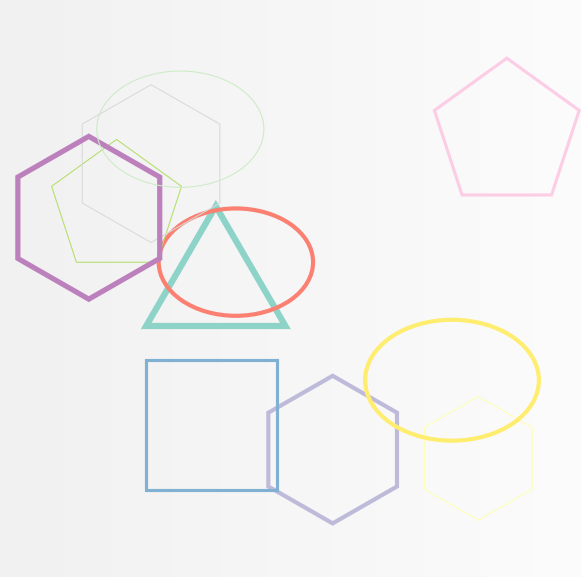[{"shape": "triangle", "thickness": 3, "radius": 0.69, "center": [0.371, 0.504]}, {"shape": "hexagon", "thickness": 0.5, "radius": 0.54, "center": [0.823, 0.205]}, {"shape": "hexagon", "thickness": 2, "radius": 0.64, "center": [0.572, 0.221]}, {"shape": "oval", "thickness": 2, "radius": 0.66, "center": [0.406, 0.545]}, {"shape": "square", "thickness": 1.5, "radius": 0.56, "center": [0.364, 0.263]}, {"shape": "pentagon", "thickness": 0.5, "radius": 0.59, "center": [0.201, 0.64]}, {"shape": "pentagon", "thickness": 1.5, "radius": 0.65, "center": [0.872, 0.767]}, {"shape": "hexagon", "thickness": 0.5, "radius": 0.68, "center": [0.26, 0.716]}, {"shape": "hexagon", "thickness": 2.5, "radius": 0.7, "center": [0.153, 0.622]}, {"shape": "oval", "thickness": 0.5, "radius": 0.72, "center": [0.31, 0.775]}, {"shape": "oval", "thickness": 2, "radius": 0.75, "center": [0.778, 0.341]}]